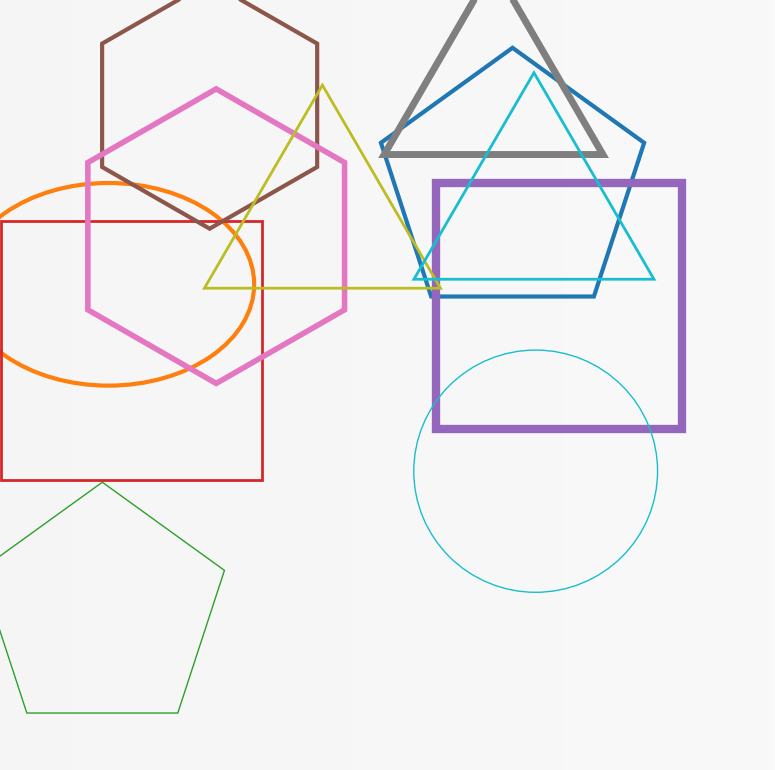[{"shape": "pentagon", "thickness": 1.5, "radius": 0.89, "center": [0.661, 0.759]}, {"shape": "oval", "thickness": 1.5, "radius": 0.94, "center": [0.14, 0.631]}, {"shape": "pentagon", "thickness": 0.5, "radius": 0.83, "center": [0.132, 0.208]}, {"shape": "square", "thickness": 1, "radius": 0.84, "center": [0.17, 0.545]}, {"shape": "square", "thickness": 3, "radius": 0.8, "center": [0.721, 0.603]}, {"shape": "hexagon", "thickness": 1.5, "radius": 0.8, "center": [0.271, 0.863]}, {"shape": "hexagon", "thickness": 2, "radius": 0.96, "center": [0.279, 0.693]}, {"shape": "triangle", "thickness": 2.5, "radius": 0.81, "center": [0.637, 0.881]}, {"shape": "triangle", "thickness": 1, "radius": 0.88, "center": [0.416, 0.714]}, {"shape": "circle", "thickness": 0.5, "radius": 0.79, "center": [0.691, 0.388]}, {"shape": "triangle", "thickness": 1, "radius": 0.89, "center": [0.689, 0.727]}]